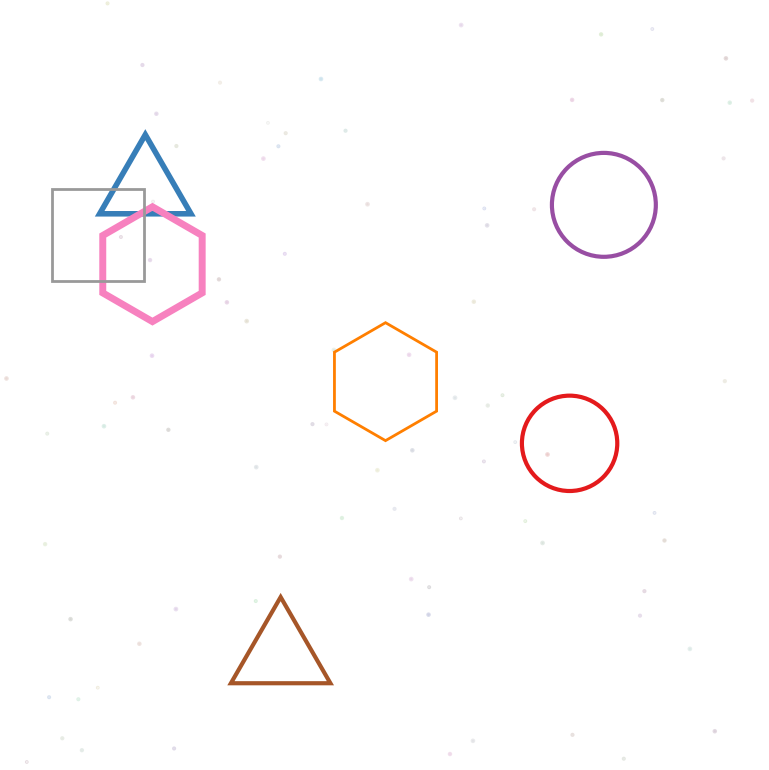[{"shape": "circle", "thickness": 1.5, "radius": 0.31, "center": [0.74, 0.424]}, {"shape": "triangle", "thickness": 2, "radius": 0.34, "center": [0.189, 0.757]}, {"shape": "circle", "thickness": 1.5, "radius": 0.34, "center": [0.784, 0.734]}, {"shape": "hexagon", "thickness": 1, "radius": 0.38, "center": [0.501, 0.504]}, {"shape": "triangle", "thickness": 1.5, "radius": 0.37, "center": [0.364, 0.15]}, {"shape": "hexagon", "thickness": 2.5, "radius": 0.37, "center": [0.198, 0.657]}, {"shape": "square", "thickness": 1, "radius": 0.3, "center": [0.127, 0.695]}]